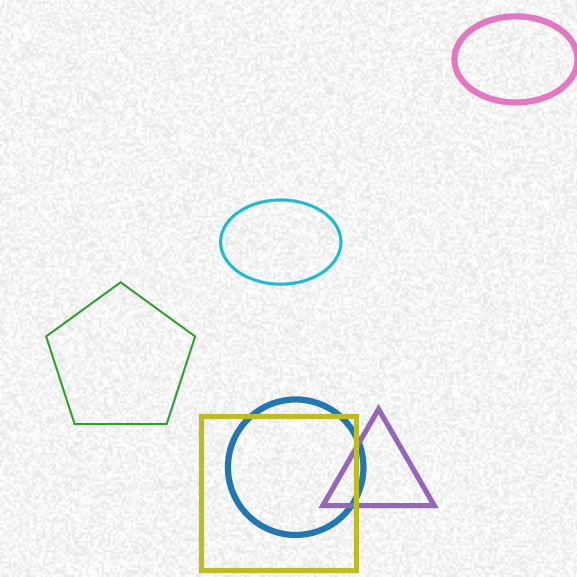[{"shape": "circle", "thickness": 3, "radius": 0.59, "center": [0.512, 0.19]}, {"shape": "pentagon", "thickness": 1, "radius": 0.68, "center": [0.209, 0.375]}, {"shape": "triangle", "thickness": 2.5, "radius": 0.56, "center": [0.656, 0.179]}, {"shape": "oval", "thickness": 3, "radius": 0.53, "center": [0.893, 0.896]}, {"shape": "square", "thickness": 2.5, "radius": 0.67, "center": [0.482, 0.145]}, {"shape": "oval", "thickness": 1.5, "radius": 0.52, "center": [0.486, 0.58]}]